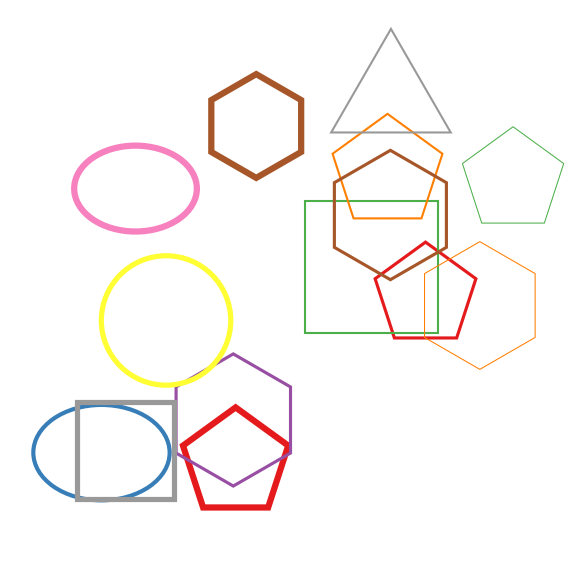[{"shape": "pentagon", "thickness": 3, "radius": 0.48, "center": [0.408, 0.198]}, {"shape": "pentagon", "thickness": 1.5, "radius": 0.46, "center": [0.737, 0.488]}, {"shape": "oval", "thickness": 2, "radius": 0.59, "center": [0.176, 0.215]}, {"shape": "pentagon", "thickness": 0.5, "radius": 0.46, "center": [0.888, 0.687]}, {"shape": "square", "thickness": 1, "radius": 0.57, "center": [0.643, 0.537]}, {"shape": "hexagon", "thickness": 1.5, "radius": 0.57, "center": [0.404, 0.272]}, {"shape": "hexagon", "thickness": 0.5, "radius": 0.55, "center": [0.831, 0.47]}, {"shape": "pentagon", "thickness": 1, "radius": 0.5, "center": [0.671, 0.702]}, {"shape": "circle", "thickness": 2.5, "radius": 0.56, "center": [0.288, 0.444]}, {"shape": "hexagon", "thickness": 1.5, "radius": 0.56, "center": [0.676, 0.627]}, {"shape": "hexagon", "thickness": 3, "radius": 0.45, "center": [0.444, 0.781]}, {"shape": "oval", "thickness": 3, "radius": 0.53, "center": [0.235, 0.673]}, {"shape": "triangle", "thickness": 1, "radius": 0.6, "center": [0.677, 0.83]}, {"shape": "square", "thickness": 2.5, "radius": 0.42, "center": [0.217, 0.219]}]